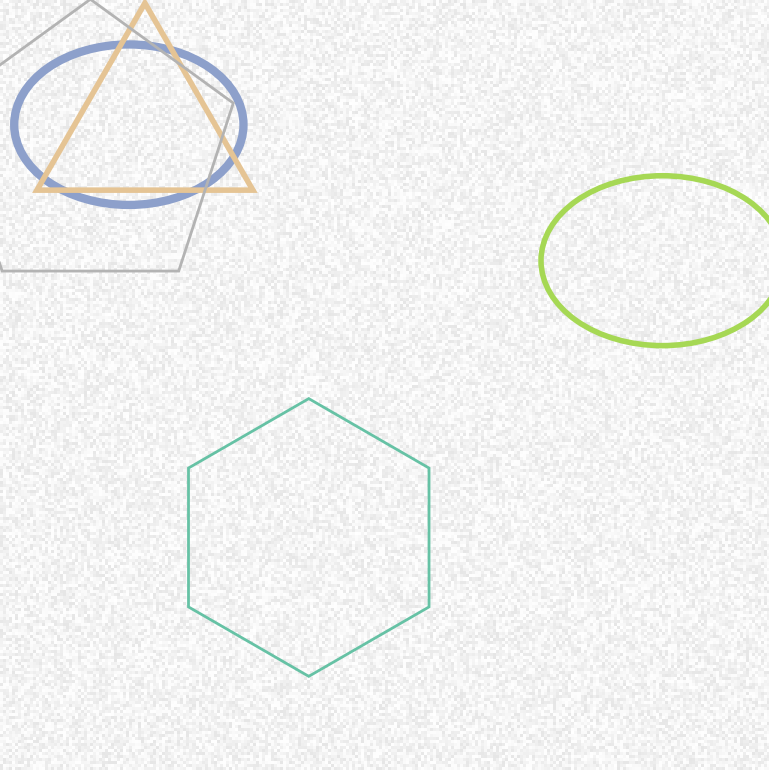[{"shape": "hexagon", "thickness": 1, "radius": 0.9, "center": [0.401, 0.302]}, {"shape": "oval", "thickness": 3, "radius": 0.74, "center": [0.167, 0.838]}, {"shape": "oval", "thickness": 2, "radius": 0.79, "center": [0.86, 0.661]}, {"shape": "triangle", "thickness": 2, "radius": 0.81, "center": [0.188, 0.834]}, {"shape": "pentagon", "thickness": 1, "radius": 0.98, "center": [0.117, 0.806]}]